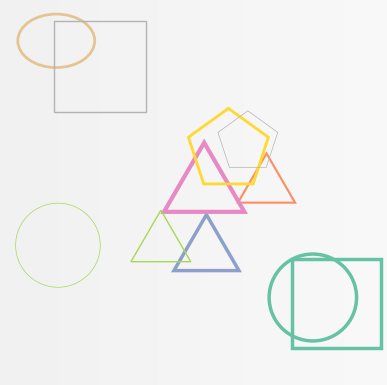[{"shape": "square", "thickness": 2.5, "radius": 0.58, "center": [0.868, 0.211]}, {"shape": "circle", "thickness": 2.5, "radius": 0.56, "center": [0.807, 0.227]}, {"shape": "triangle", "thickness": 1.5, "radius": 0.43, "center": [0.688, 0.516]}, {"shape": "triangle", "thickness": 2.5, "radius": 0.48, "center": [0.533, 0.346]}, {"shape": "triangle", "thickness": 3, "radius": 0.6, "center": [0.527, 0.51]}, {"shape": "circle", "thickness": 0.5, "radius": 0.55, "center": [0.15, 0.363]}, {"shape": "triangle", "thickness": 1, "radius": 0.45, "center": [0.415, 0.365]}, {"shape": "pentagon", "thickness": 2, "radius": 0.54, "center": [0.589, 0.61]}, {"shape": "oval", "thickness": 2, "radius": 0.5, "center": [0.145, 0.894]}, {"shape": "pentagon", "thickness": 0.5, "radius": 0.41, "center": [0.64, 0.631]}, {"shape": "square", "thickness": 1, "radius": 0.59, "center": [0.257, 0.827]}]